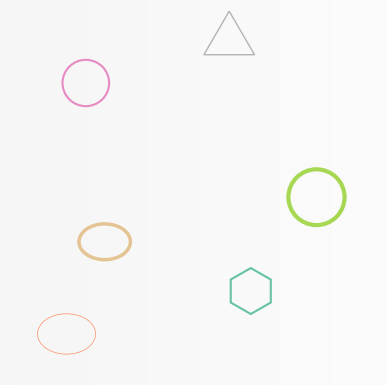[{"shape": "hexagon", "thickness": 1.5, "radius": 0.3, "center": [0.647, 0.244]}, {"shape": "oval", "thickness": 0.5, "radius": 0.37, "center": [0.172, 0.133]}, {"shape": "circle", "thickness": 1.5, "radius": 0.3, "center": [0.221, 0.784]}, {"shape": "circle", "thickness": 3, "radius": 0.36, "center": [0.817, 0.488]}, {"shape": "oval", "thickness": 2.5, "radius": 0.33, "center": [0.27, 0.372]}, {"shape": "triangle", "thickness": 1, "radius": 0.38, "center": [0.591, 0.896]}]